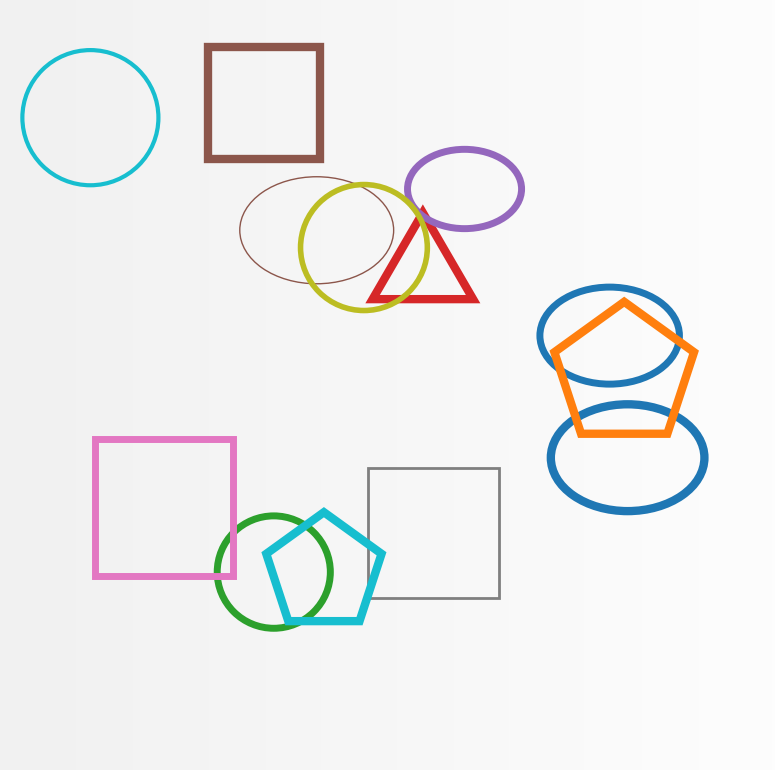[{"shape": "oval", "thickness": 2.5, "radius": 0.45, "center": [0.787, 0.564]}, {"shape": "oval", "thickness": 3, "radius": 0.5, "center": [0.81, 0.406]}, {"shape": "pentagon", "thickness": 3, "radius": 0.47, "center": [0.805, 0.513]}, {"shape": "circle", "thickness": 2.5, "radius": 0.36, "center": [0.353, 0.257]}, {"shape": "triangle", "thickness": 3, "radius": 0.37, "center": [0.546, 0.649]}, {"shape": "oval", "thickness": 2.5, "radius": 0.37, "center": [0.599, 0.755]}, {"shape": "square", "thickness": 3, "radius": 0.36, "center": [0.341, 0.867]}, {"shape": "oval", "thickness": 0.5, "radius": 0.5, "center": [0.409, 0.701]}, {"shape": "square", "thickness": 2.5, "radius": 0.45, "center": [0.211, 0.34]}, {"shape": "square", "thickness": 1, "radius": 0.42, "center": [0.559, 0.308]}, {"shape": "circle", "thickness": 2, "radius": 0.41, "center": [0.47, 0.679]}, {"shape": "pentagon", "thickness": 3, "radius": 0.39, "center": [0.418, 0.257]}, {"shape": "circle", "thickness": 1.5, "radius": 0.44, "center": [0.117, 0.847]}]